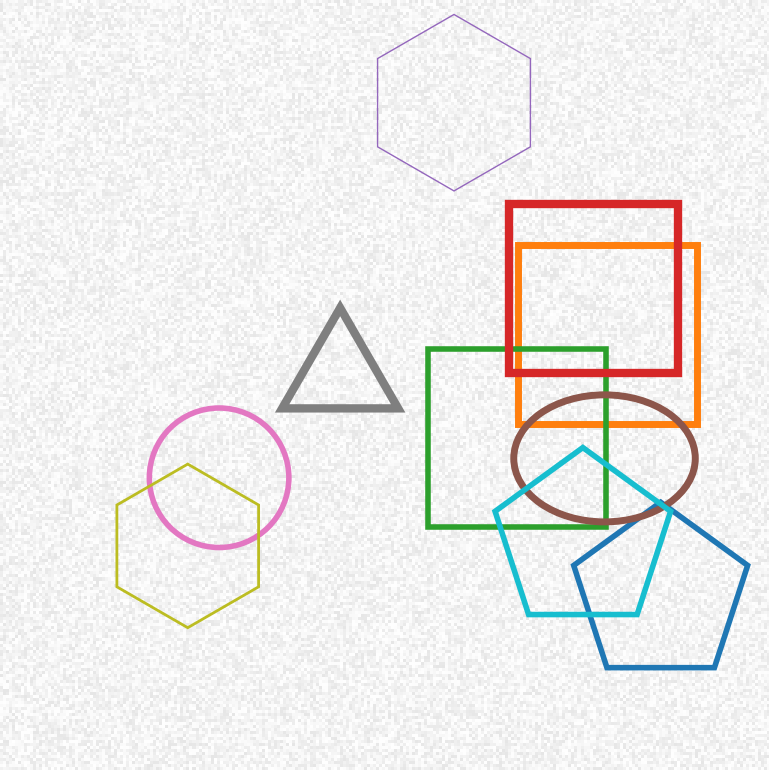[{"shape": "pentagon", "thickness": 2, "radius": 0.59, "center": [0.858, 0.229]}, {"shape": "square", "thickness": 2.5, "radius": 0.58, "center": [0.789, 0.566]}, {"shape": "square", "thickness": 2, "radius": 0.58, "center": [0.671, 0.431]}, {"shape": "square", "thickness": 3, "radius": 0.55, "center": [0.771, 0.625]}, {"shape": "hexagon", "thickness": 0.5, "radius": 0.57, "center": [0.59, 0.867]}, {"shape": "oval", "thickness": 2.5, "radius": 0.59, "center": [0.785, 0.405]}, {"shape": "circle", "thickness": 2, "radius": 0.45, "center": [0.285, 0.38]}, {"shape": "triangle", "thickness": 3, "radius": 0.43, "center": [0.442, 0.513]}, {"shape": "hexagon", "thickness": 1, "radius": 0.53, "center": [0.244, 0.291]}, {"shape": "pentagon", "thickness": 2, "radius": 0.6, "center": [0.757, 0.299]}]